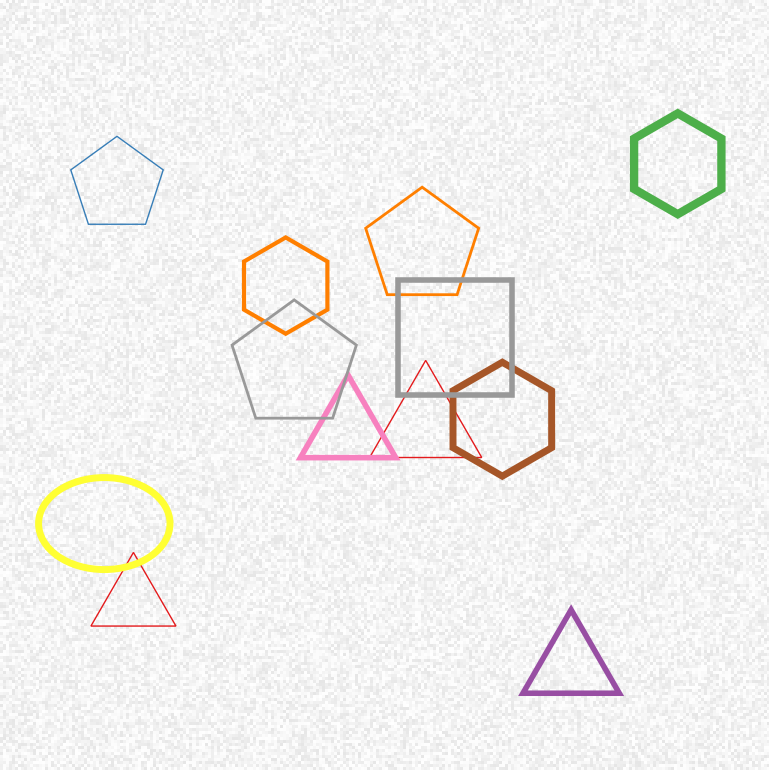[{"shape": "triangle", "thickness": 0.5, "radius": 0.42, "center": [0.553, 0.448]}, {"shape": "triangle", "thickness": 0.5, "radius": 0.32, "center": [0.173, 0.219]}, {"shape": "pentagon", "thickness": 0.5, "radius": 0.32, "center": [0.152, 0.76]}, {"shape": "hexagon", "thickness": 3, "radius": 0.33, "center": [0.88, 0.787]}, {"shape": "triangle", "thickness": 2, "radius": 0.36, "center": [0.742, 0.136]}, {"shape": "hexagon", "thickness": 1.5, "radius": 0.31, "center": [0.371, 0.629]}, {"shape": "pentagon", "thickness": 1, "radius": 0.39, "center": [0.548, 0.68]}, {"shape": "oval", "thickness": 2.5, "radius": 0.43, "center": [0.135, 0.32]}, {"shape": "hexagon", "thickness": 2.5, "radius": 0.37, "center": [0.652, 0.456]}, {"shape": "triangle", "thickness": 2, "radius": 0.36, "center": [0.452, 0.441]}, {"shape": "square", "thickness": 2, "radius": 0.37, "center": [0.591, 0.562]}, {"shape": "pentagon", "thickness": 1, "radius": 0.42, "center": [0.382, 0.526]}]